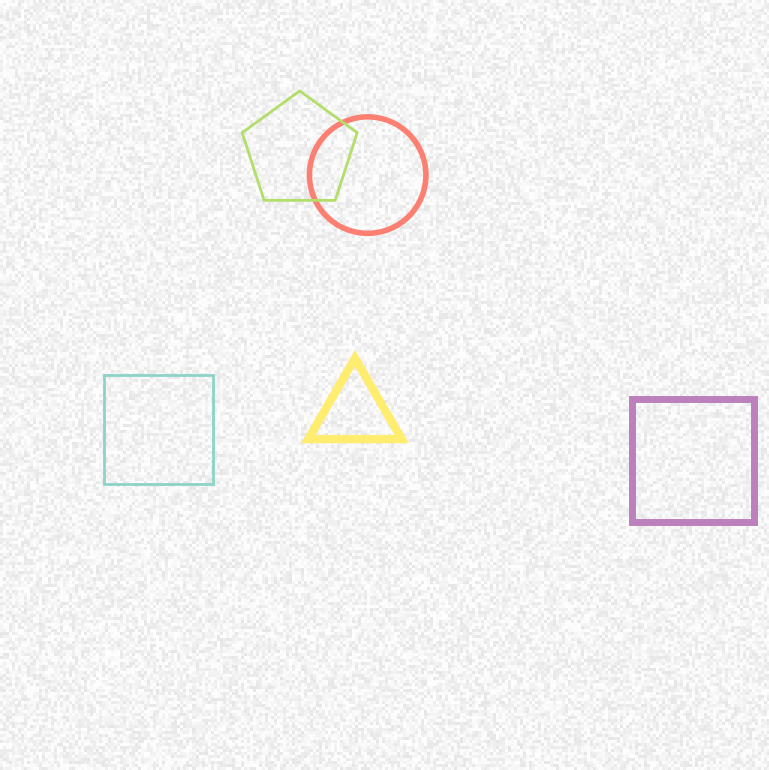[{"shape": "square", "thickness": 1, "radius": 0.35, "center": [0.206, 0.442]}, {"shape": "circle", "thickness": 2, "radius": 0.38, "center": [0.477, 0.773]}, {"shape": "pentagon", "thickness": 1, "radius": 0.39, "center": [0.389, 0.803]}, {"shape": "square", "thickness": 2.5, "radius": 0.4, "center": [0.9, 0.402]}, {"shape": "triangle", "thickness": 3, "radius": 0.35, "center": [0.461, 0.465]}]